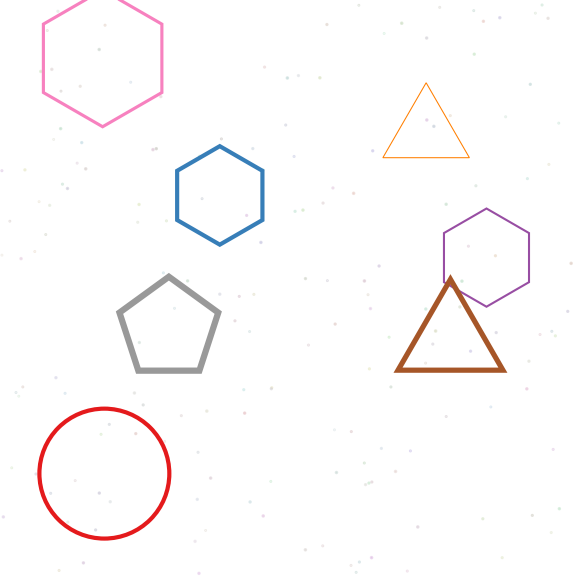[{"shape": "circle", "thickness": 2, "radius": 0.56, "center": [0.181, 0.179]}, {"shape": "hexagon", "thickness": 2, "radius": 0.43, "center": [0.381, 0.661]}, {"shape": "hexagon", "thickness": 1, "radius": 0.43, "center": [0.842, 0.553]}, {"shape": "triangle", "thickness": 0.5, "radius": 0.43, "center": [0.738, 0.769]}, {"shape": "triangle", "thickness": 2.5, "radius": 0.52, "center": [0.78, 0.411]}, {"shape": "hexagon", "thickness": 1.5, "radius": 0.59, "center": [0.178, 0.898]}, {"shape": "pentagon", "thickness": 3, "radius": 0.45, "center": [0.292, 0.43]}]